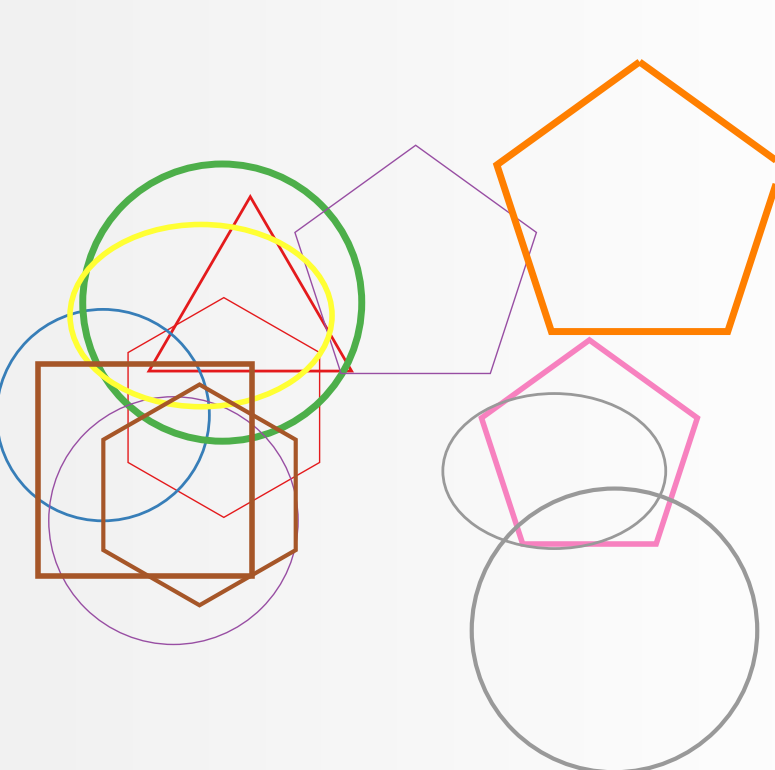[{"shape": "hexagon", "thickness": 0.5, "radius": 0.71, "center": [0.289, 0.471]}, {"shape": "triangle", "thickness": 1, "radius": 0.75, "center": [0.323, 0.594]}, {"shape": "circle", "thickness": 1, "radius": 0.69, "center": [0.133, 0.461]}, {"shape": "circle", "thickness": 2.5, "radius": 0.9, "center": [0.287, 0.607]}, {"shape": "circle", "thickness": 0.5, "radius": 0.8, "center": [0.224, 0.324]}, {"shape": "pentagon", "thickness": 0.5, "radius": 0.82, "center": [0.536, 0.648]}, {"shape": "pentagon", "thickness": 2.5, "radius": 0.97, "center": [0.825, 0.726]}, {"shape": "oval", "thickness": 2, "radius": 0.85, "center": [0.259, 0.59]}, {"shape": "hexagon", "thickness": 1.5, "radius": 0.72, "center": [0.257, 0.357]}, {"shape": "square", "thickness": 2, "radius": 0.69, "center": [0.187, 0.39]}, {"shape": "pentagon", "thickness": 2, "radius": 0.73, "center": [0.761, 0.412]}, {"shape": "oval", "thickness": 1, "radius": 0.72, "center": [0.715, 0.388]}, {"shape": "circle", "thickness": 1.5, "radius": 0.92, "center": [0.793, 0.181]}]